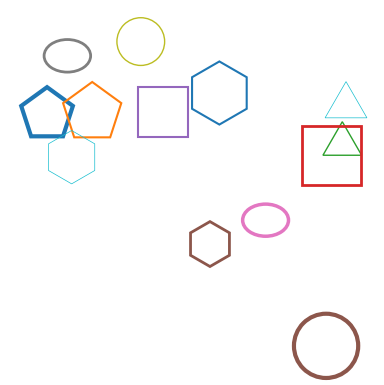[{"shape": "hexagon", "thickness": 1.5, "radius": 0.41, "center": [0.57, 0.758]}, {"shape": "pentagon", "thickness": 3, "radius": 0.35, "center": [0.122, 0.703]}, {"shape": "pentagon", "thickness": 1.5, "radius": 0.4, "center": [0.239, 0.708]}, {"shape": "triangle", "thickness": 1, "radius": 0.29, "center": [0.889, 0.626]}, {"shape": "square", "thickness": 2, "radius": 0.38, "center": [0.861, 0.595]}, {"shape": "square", "thickness": 1.5, "radius": 0.32, "center": [0.423, 0.708]}, {"shape": "circle", "thickness": 3, "radius": 0.42, "center": [0.847, 0.102]}, {"shape": "hexagon", "thickness": 2, "radius": 0.29, "center": [0.545, 0.366]}, {"shape": "oval", "thickness": 2.5, "radius": 0.3, "center": [0.69, 0.428]}, {"shape": "oval", "thickness": 2, "radius": 0.3, "center": [0.175, 0.855]}, {"shape": "circle", "thickness": 1, "radius": 0.31, "center": [0.366, 0.892]}, {"shape": "hexagon", "thickness": 0.5, "radius": 0.35, "center": [0.186, 0.592]}, {"shape": "triangle", "thickness": 0.5, "radius": 0.31, "center": [0.899, 0.725]}]